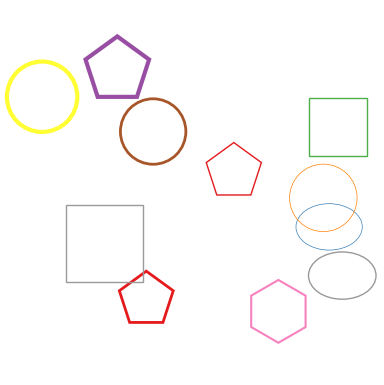[{"shape": "pentagon", "thickness": 1, "radius": 0.38, "center": [0.607, 0.554]}, {"shape": "pentagon", "thickness": 2, "radius": 0.37, "center": [0.38, 0.222]}, {"shape": "oval", "thickness": 0.5, "radius": 0.43, "center": [0.855, 0.411]}, {"shape": "square", "thickness": 1, "radius": 0.38, "center": [0.877, 0.67]}, {"shape": "pentagon", "thickness": 3, "radius": 0.43, "center": [0.305, 0.819]}, {"shape": "circle", "thickness": 0.5, "radius": 0.44, "center": [0.84, 0.486]}, {"shape": "circle", "thickness": 3, "radius": 0.46, "center": [0.109, 0.749]}, {"shape": "circle", "thickness": 2, "radius": 0.42, "center": [0.398, 0.658]}, {"shape": "hexagon", "thickness": 1.5, "radius": 0.41, "center": [0.723, 0.191]}, {"shape": "square", "thickness": 1, "radius": 0.5, "center": [0.271, 0.368]}, {"shape": "oval", "thickness": 1, "radius": 0.44, "center": [0.889, 0.284]}]